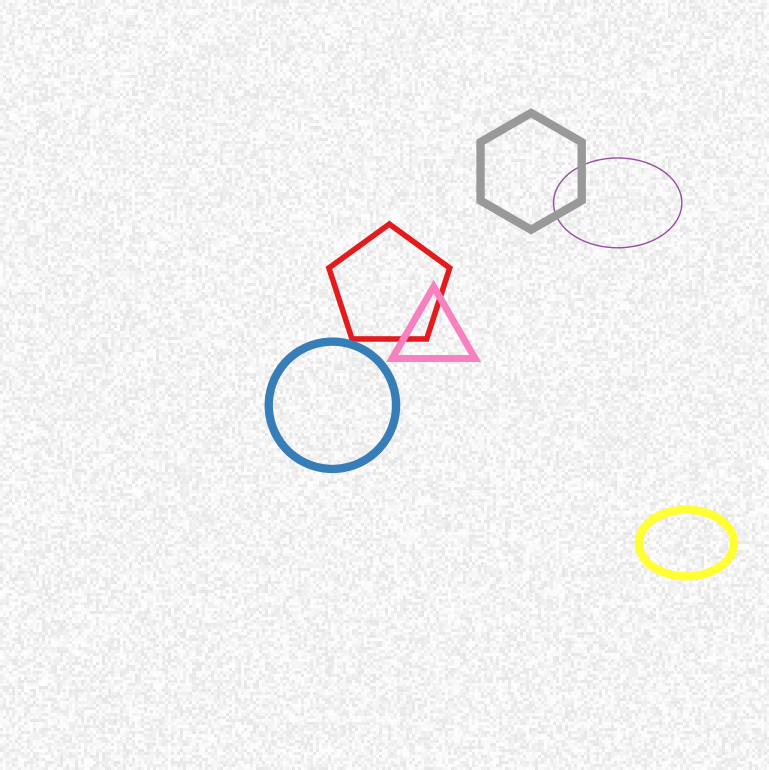[{"shape": "pentagon", "thickness": 2, "radius": 0.41, "center": [0.506, 0.626]}, {"shape": "circle", "thickness": 3, "radius": 0.41, "center": [0.432, 0.474]}, {"shape": "oval", "thickness": 0.5, "radius": 0.42, "center": [0.802, 0.737]}, {"shape": "oval", "thickness": 3, "radius": 0.31, "center": [0.892, 0.295]}, {"shape": "triangle", "thickness": 2.5, "radius": 0.31, "center": [0.563, 0.566]}, {"shape": "hexagon", "thickness": 3, "radius": 0.38, "center": [0.69, 0.777]}]